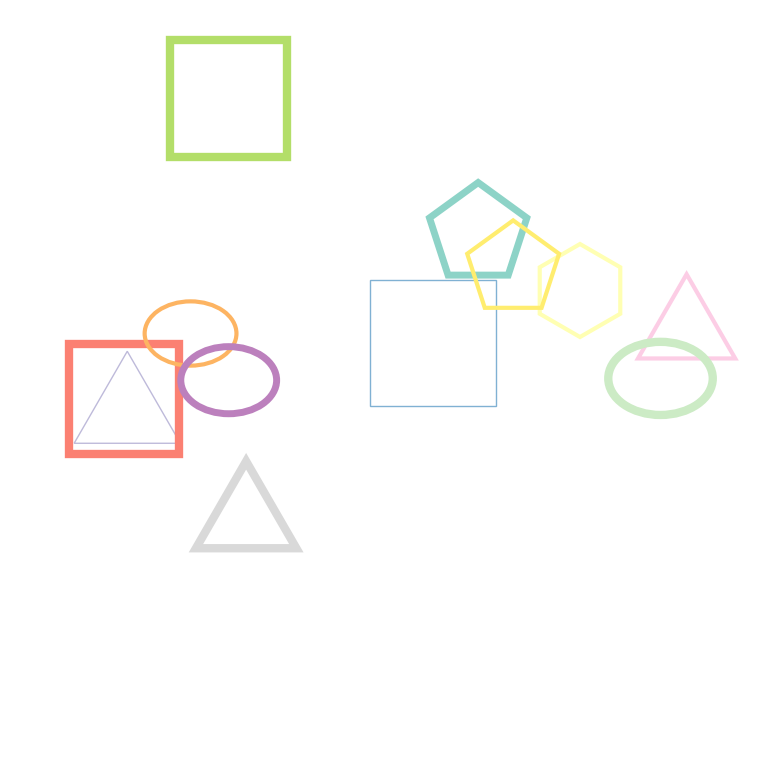[{"shape": "pentagon", "thickness": 2.5, "radius": 0.33, "center": [0.621, 0.696]}, {"shape": "hexagon", "thickness": 1.5, "radius": 0.3, "center": [0.753, 0.623]}, {"shape": "triangle", "thickness": 0.5, "radius": 0.4, "center": [0.165, 0.464]}, {"shape": "square", "thickness": 3, "radius": 0.36, "center": [0.16, 0.481]}, {"shape": "square", "thickness": 0.5, "radius": 0.41, "center": [0.562, 0.554]}, {"shape": "oval", "thickness": 1.5, "radius": 0.3, "center": [0.247, 0.567]}, {"shape": "square", "thickness": 3, "radius": 0.38, "center": [0.297, 0.872]}, {"shape": "triangle", "thickness": 1.5, "radius": 0.36, "center": [0.892, 0.571]}, {"shape": "triangle", "thickness": 3, "radius": 0.38, "center": [0.32, 0.326]}, {"shape": "oval", "thickness": 2.5, "radius": 0.31, "center": [0.297, 0.506]}, {"shape": "oval", "thickness": 3, "radius": 0.34, "center": [0.858, 0.509]}, {"shape": "pentagon", "thickness": 1.5, "radius": 0.31, "center": [0.666, 0.651]}]